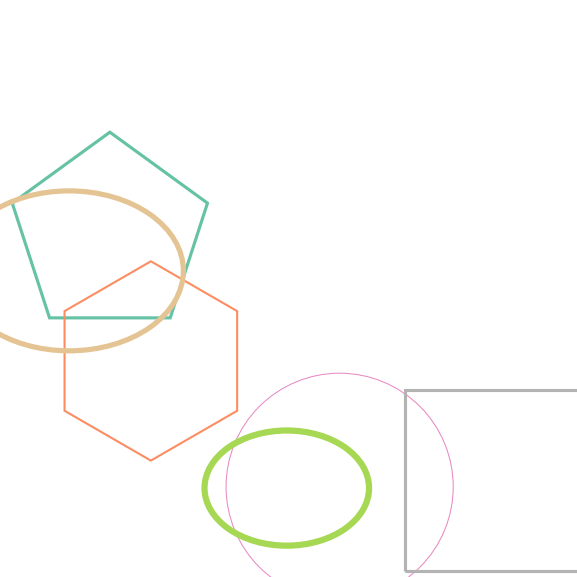[{"shape": "pentagon", "thickness": 1.5, "radius": 0.89, "center": [0.19, 0.593]}, {"shape": "hexagon", "thickness": 1, "radius": 0.86, "center": [0.261, 0.374]}, {"shape": "circle", "thickness": 0.5, "radius": 0.98, "center": [0.588, 0.156]}, {"shape": "oval", "thickness": 3, "radius": 0.71, "center": [0.497, 0.154]}, {"shape": "oval", "thickness": 2.5, "radius": 0.99, "center": [0.12, 0.53]}, {"shape": "square", "thickness": 1.5, "radius": 0.78, "center": [0.859, 0.167]}]